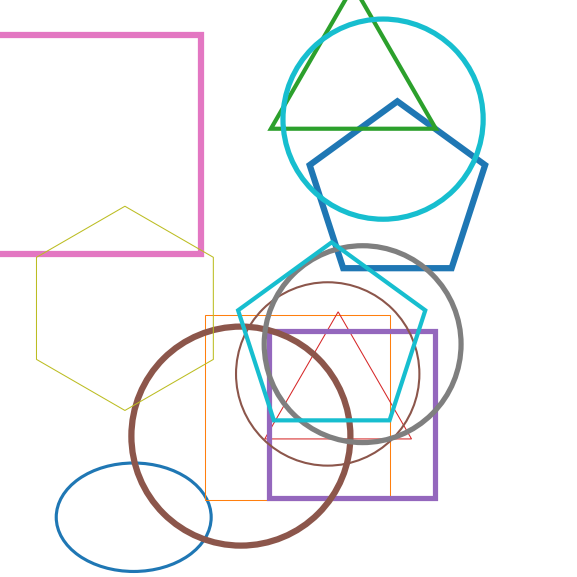[{"shape": "oval", "thickness": 1.5, "radius": 0.67, "center": [0.232, 0.103]}, {"shape": "pentagon", "thickness": 3, "radius": 0.8, "center": [0.688, 0.664]}, {"shape": "square", "thickness": 0.5, "radius": 0.8, "center": [0.516, 0.293]}, {"shape": "triangle", "thickness": 2, "radius": 0.82, "center": [0.612, 0.859]}, {"shape": "triangle", "thickness": 0.5, "radius": 0.73, "center": [0.586, 0.312]}, {"shape": "square", "thickness": 2.5, "radius": 0.72, "center": [0.609, 0.281]}, {"shape": "circle", "thickness": 3, "radius": 0.95, "center": [0.417, 0.244]}, {"shape": "circle", "thickness": 1, "radius": 0.79, "center": [0.567, 0.352]}, {"shape": "square", "thickness": 3, "radius": 0.94, "center": [0.159, 0.749]}, {"shape": "circle", "thickness": 2.5, "radius": 0.85, "center": [0.628, 0.403]}, {"shape": "hexagon", "thickness": 0.5, "radius": 0.88, "center": [0.216, 0.465]}, {"shape": "pentagon", "thickness": 2, "radius": 0.85, "center": [0.574, 0.409]}, {"shape": "circle", "thickness": 2.5, "radius": 0.87, "center": [0.663, 0.793]}]